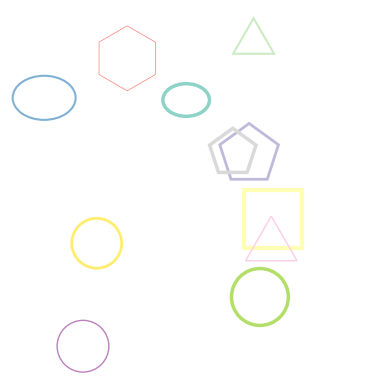[{"shape": "oval", "thickness": 2.5, "radius": 0.3, "center": [0.484, 0.74]}, {"shape": "square", "thickness": 3, "radius": 0.37, "center": [0.71, 0.431]}, {"shape": "pentagon", "thickness": 2, "radius": 0.4, "center": [0.647, 0.599]}, {"shape": "hexagon", "thickness": 0.5, "radius": 0.42, "center": [0.33, 0.848]}, {"shape": "oval", "thickness": 1.5, "radius": 0.41, "center": [0.115, 0.746]}, {"shape": "circle", "thickness": 2.5, "radius": 0.37, "center": [0.675, 0.229]}, {"shape": "triangle", "thickness": 1, "radius": 0.39, "center": [0.705, 0.361]}, {"shape": "pentagon", "thickness": 2.5, "radius": 0.32, "center": [0.605, 0.603]}, {"shape": "circle", "thickness": 1, "radius": 0.34, "center": [0.216, 0.101]}, {"shape": "triangle", "thickness": 1.5, "radius": 0.31, "center": [0.659, 0.891]}, {"shape": "circle", "thickness": 2, "radius": 0.32, "center": [0.251, 0.368]}]